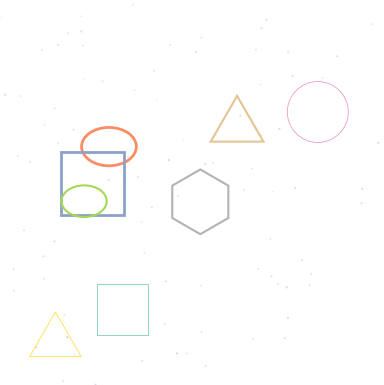[{"shape": "square", "thickness": 0.5, "radius": 0.33, "center": [0.318, 0.197]}, {"shape": "oval", "thickness": 2, "radius": 0.36, "center": [0.283, 0.619]}, {"shape": "square", "thickness": 2, "radius": 0.41, "center": [0.24, 0.524]}, {"shape": "circle", "thickness": 0.5, "radius": 0.4, "center": [0.825, 0.709]}, {"shape": "oval", "thickness": 1.5, "radius": 0.29, "center": [0.218, 0.477]}, {"shape": "triangle", "thickness": 0.5, "radius": 0.39, "center": [0.144, 0.112]}, {"shape": "triangle", "thickness": 1.5, "radius": 0.4, "center": [0.616, 0.672]}, {"shape": "hexagon", "thickness": 1.5, "radius": 0.42, "center": [0.52, 0.476]}]